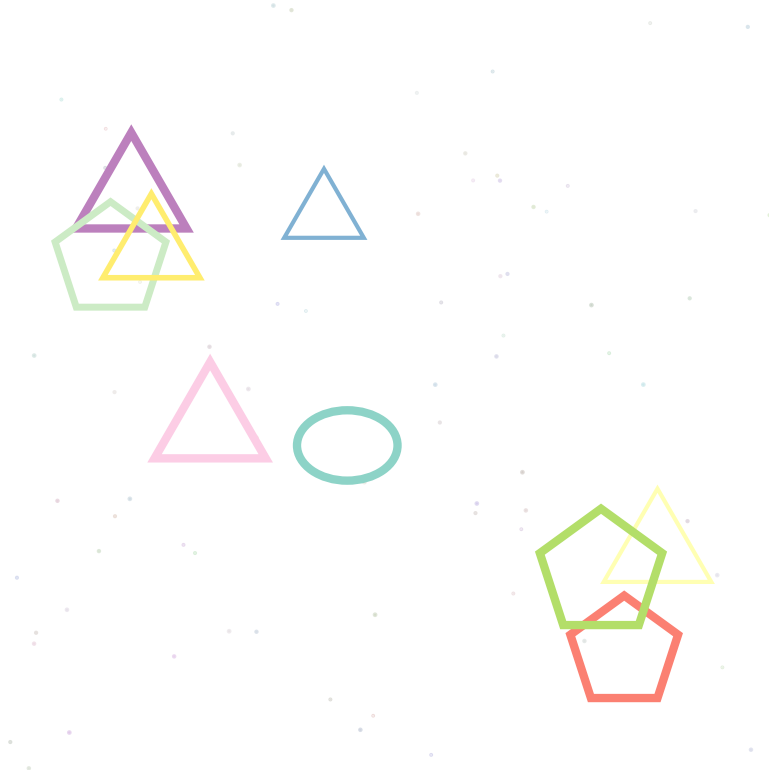[{"shape": "oval", "thickness": 3, "radius": 0.33, "center": [0.451, 0.421]}, {"shape": "triangle", "thickness": 1.5, "radius": 0.4, "center": [0.854, 0.285]}, {"shape": "pentagon", "thickness": 3, "radius": 0.37, "center": [0.811, 0.153]}, {"shape": "triangle", "thickness": 1.5, "radius": 0.3, "center": [0.421, 0.721]}, {"shape": "pentagon", "thickness": 3, "radius": 0.42, "center": [0.781, 0.256]}, {"shape": "triangle", "thickness": 3, "radius": 0.42, "center": [0.273, 0.446]}, {"shape": "triangle", "thickness": 3, "radius": 0.41, "center": [0.17, 0.745]}, {"shape": "pentagon", "thickness": 2.5, "radius": 0.38, "center": [0.144, 0.662]}, {"shape": "triangle", "thickness": 2, "radius": 0.36, "center": [0.197, 0.676]}]